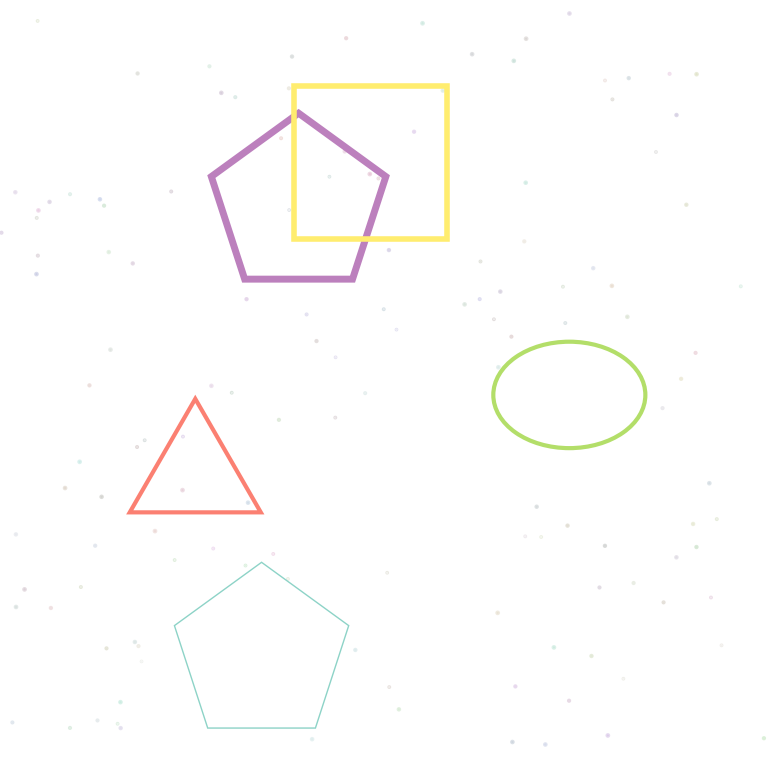[{"shape": "pentagon", "thickness": 0.5, "radius": 0.59, "center": [0.34, 0.151]}, {"shape": "triangle", "thickness": 1.5, "radius": 0.49, "center": [0.254, 0.384]}, {"shape": "oval", "thickness": 1.5, "radius": 0.49, "center": [0.739, 0.487]}, {"shape": "pentagon", "thickness": 2.5, "radius": 0.6, "center": [0.388, 0.734]}, {"shape": "square", "thickness": 2, "radius": 0.5, "center": [0.481, 0.789]}]